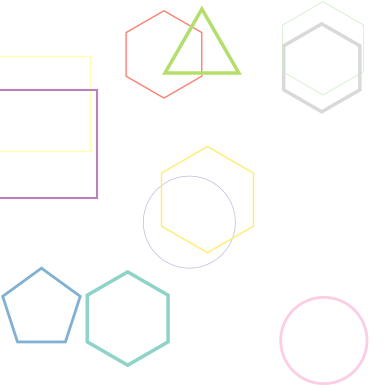[{"shape": "hexagon", "thickness": 2.5, "radius": 0.61, "center": [0.332, 0.173]}, {"shape": "square", "thickness": 1, "radius": 0.62, "center": [0.112, 0.73]}, {"shape": "circle", "thickness": 0.5, "radius": 0.6, "center": [0.492, 0.423]}, {"shape": "hexagon", "thickness": 1, "radius": 0.57, "center": [0.426, 0.859]}, {"shape": "pentagon", "thickness": 2, "radius": 0.53, "center": [0.108, 0.198]}, {"shape": "triangle", "thickness": 2.5, "radius": 0.55, "center": [0.524, 0.866]}, {"shape": "circle", "thickness": 2, "radius": 0.56, "center": [0.841, 0.116]}, {"shape": "hexagon", "thickness": 2.5, "radius": 0.57, "center": [0.836, 0.824]}, {"shape": "square", "thickness": 1.5, "radius": 0.7, "center": [0.113, 0.625]}, {"shape": "hexagon", "thickness": 0.5, "radius": 0.61, "center": [0.839, 0.874]}, {"shape": "hexagon", "thickness": 1, "radius": 0.69, "center": [0.539, 0.482]}]